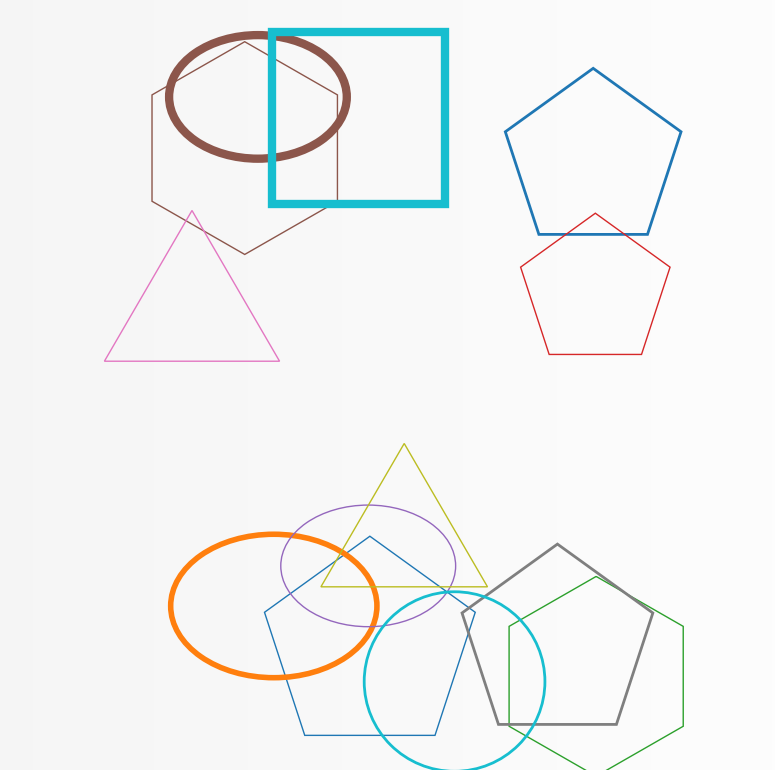[{"shape": "pentagon", "thickness": 0.5, "radius": 0.71, "center": [0.477, 0.161]}, {"shape": "pentagon", "thickness": 1, "radius": 0.6, "center": [0.765, 0.792]}, {"shape": "oval", "thickness": 2, "radius": 0.67, "center": [0.353, 0.213]}, {"shape": "hexagon", "thickness": 0.5, "radius": 0.65, "center": [0.769, 0.122]}, {"shape": "pentagon", "thickness": 0.5, "radius": 0.51, "center": [0.768, 0.622]}, {"shape": "oval", "thickness": 0.5, "radius": 0.56, "center": [0.475, 0.265]}, {"shape": "oval", "thickness": 3, "radius": 0.57, "center": [0.333, 0.874]}, {"shape": "hexagon", "thickness": 0.5, "radius": 0.69, "center": [0.316, 0.808]}, {"shape": "triangle", "thickness": 0.5, "radius": 0.65, "center": [0.248, 0.596]}, {"shape": "pentagon", "thickness": 1, "radius": 0.65, "center": [0.719, 0.164]}, {"shape": "triangle", "thickness": 0.5, "radius": 0.62, "center": [0.522, 0.3]}, {"shape": "square", "thickness": 3, "radius": 0.56, "center": [0.463, 0.846]}, {"shape": "circle", "thickness": 1, "radius": 0.58, "center": [0.587, 0.115]}]